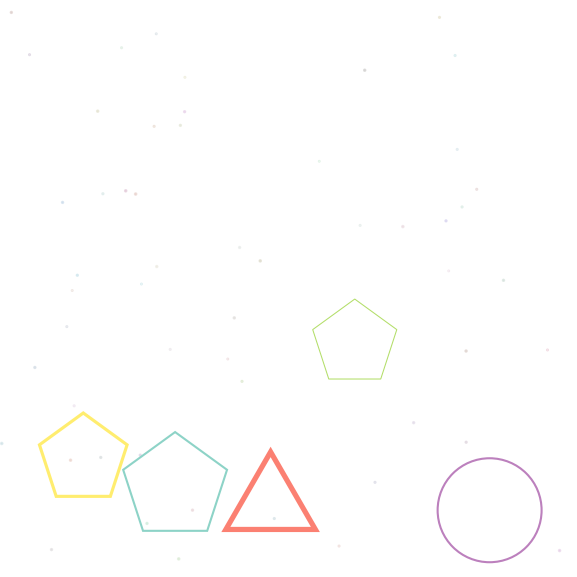[{"shape": "pentagon", "thickness": 1, "radius": 0.47, "center": [0.303, 0.156]}, {"shape": "triangle", "thickness": 2.5, "radius": 0.45, "center": [0.469, 0.127]}, {"shape": "pentagon", "thickness": 0.5, "radius": 0.38, "center": [0.614, 0.405]}, {"shape": "circle", "thickness": 1, "radius": 0.45, "center": [0.848, 0.116]}, {"shape": "pentagon", "thickness": 1.5, "radius": 0.4, "center": [0.144, 0.204]}]